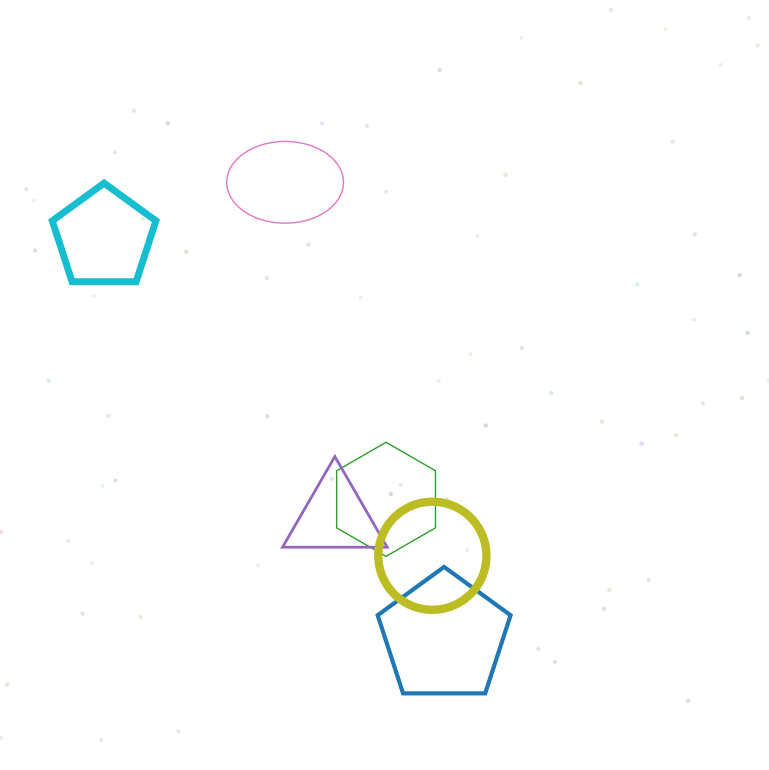[{"shape": "pentagon", "thickness": 1.5, "radius": 0.45, "center": [0.577, 0.173]}, {"shape": "hexagon", "thickness": 0.5, "radius": 0.37, "center": [0.501, 0.352]}, {"shape": "triangle", "thickness": 1, "radius": 0.39, "center": [0.435, 0.329]}, {"shape": "oval", "thickness": 0.5, "radius": 0.38, "center": [0.37, 0.763]}, {"shape": "circle", "thickness": 3, "radius": 0.35, "center": [0.562, 0.278]}, {"shape": "pentagon", "thickness": 2.5, "radius": 0.35, "center": [0.135, 0.691]}]